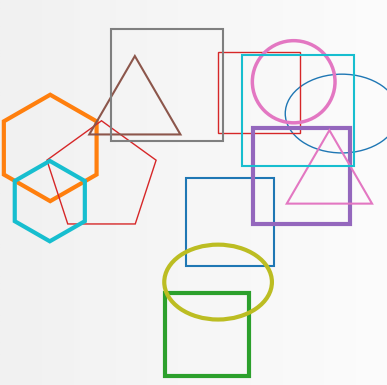[{"shape": "oval", "thickness": 1, "radius": 0.73, "center": [0.882, 0.705]}, {"shape": "square", "thickness": 1.5, "radius": 0.57, "center": [0.593, 0.424]}, {"shape": "hexagon", "thickness": 3, "radius": 0.69, "center": [0.13, 0.616]}, {"shape": "square", "thickness": 3, "radius": 0.54, "center": [0.534, 0.131]}, {"shape": "square", "thickness": 1, "radius": 0.53, "center": [0.668, 0.76]}, {"shape": "pentagon", "thickness": 1, "radius": 0.74, "center": [0.262, 0.538]}, {"shape": "square", "thickness": 3, "radius": 0.63, "center": [0.779, 0.543]}, {"shape": "triangle", "thickness": 1.5, "radius": 0.68, "center": [0.348, 0.719]}, {"shape": "circle", "thickness": 2.5, "radius": 0.53, "center": [0.758, 0.788]}, {"shape": "triangle", "thickness": 1.5, "radius": 0.64, "center": [0.85, 0.535]}, {"shape": "square", "thickness": 1.5, "radius": 0.73, "center": [0.431, 0.78]}, {"shape": "oval", "thickness": 3, "radius": 0.69, "center": [0.563, 0.267]}, {"shape": "hexagon", "thickness": 3, "radius": 0.52, "center": [0.129, 0.478]}, {"shape": "square", "thickness": 1.5, "radius": 0.72, "center": [0.77, 0.713]}]